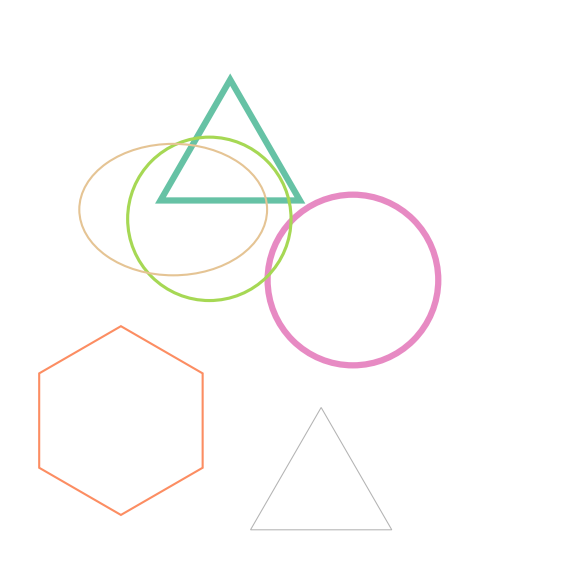[{"shape": "triangle", "thickness": 3, "radius": 0.7, "center": [0.399, 0.722]}, {"shape": "hexagon", "thickness": 1, "radius": 0.82, "center": [0.209, 0.271]}, {"shape": "circle", "thickness": 3, "radius": 0.74, "center": [0.611, 0.514]}, {"shape": "circle", "thickness": 1.5, "radius": 0.71, "center": [0.363, 0.62]}, {"shape": "oval", "thickness": 1, "radius": 0.81, "center": [0.3, 0.636]}, {"shape": "triangle", "thickness": 0.5, "radius": 0.71, "center": [0.556, 0.152]}]